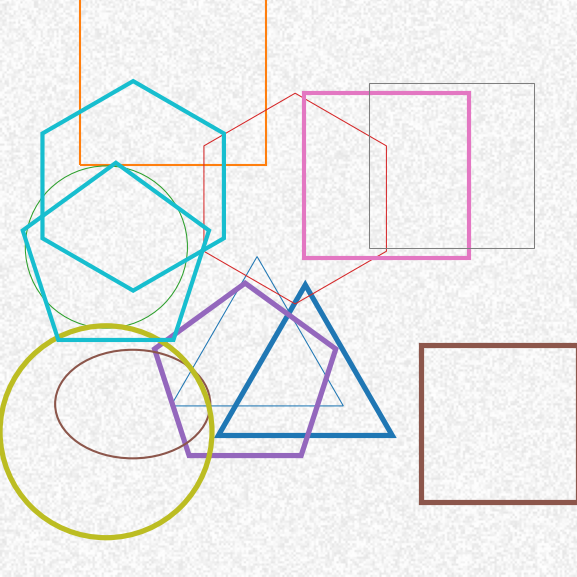[{"shape": "triangle", "thickness": 2.5, "radius": 0.87, "center": [0.529, 0.332]}, {"shape": "triangle", "thickness": 0.5, "radius": 0.86, "center": [0.445, 0.382]}, {"shape": "square", "thickness": 1, "radius": 0.81, "center": [0.3, 0.874]}, {"shape": "circle", "thickness": 0.5, "radius": 0.7, "center": [0.184, 0.571]}, {"shape": "hexagon", "thickness": 0.5, "radius": 0.91, "center": [0.511, 0.655]}, {"shape": "pentagon", "thickness": 2.5, "radius": 0.83, "center": [0.424, 0.344]}, {"shape": "oval", "thickness": 1, "radius": 0.67, "center": [0.23, 0.299]}, {"shape": "square", "thickness": 2.5, "radius": 0.68, "center": [0.864, 0.265]}, {"shape": "square", "thickness": 2, "radius": 0.72, "center": [0.669, 0.695]}, {"shape": "square", "thickness": 0.5, "radius": 0.72, "center": [0.782, 0.712]}, {"shape": "circle", "thickness": 2.5, "radius": 0.92, "center": [0.184, 0.252]}, {"shape": "hexagon", "thickness": 2, "radius": 0.91, "center": [0.231, 0.677]}, {"shape": "pentagon", "thickness": 2, "radius": 0.85, "center": [0.201, 0.548]}]